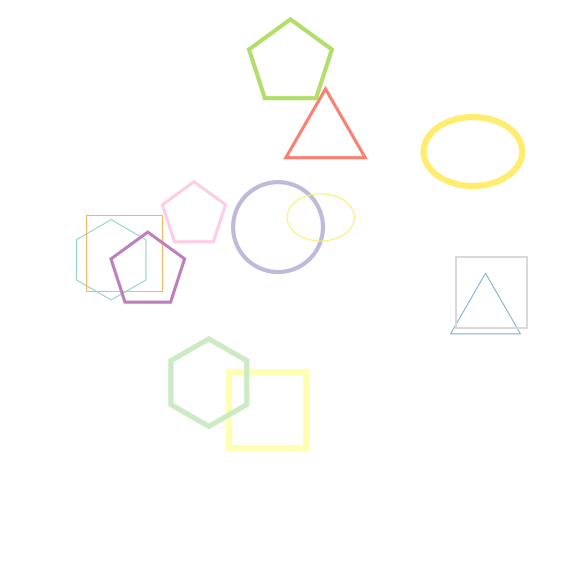[{"shape": "hexagon", "thickness": 0.5, "radius": 0.35, "center": [0.193, 0.549]}, {"shape": "square", "thickness": 3, "radius": 0.33, "center": [0.463, 0.289]}, {"shape": "circle", "thickness": 2, "radius": 0.39, "center": [0.481, 0.606]}, {"shape": "triangle", "thickness": 1.5, "radius": 0.4, "center": [0.564, 0.766]}, {"shape": "triangle", "thickness": 0.5, "radius": 0.35, "center": [0.841, 0.456]}, {"shape": "square", "thickness": 0.5, "radius": 0.33, "center": [0.215, 0.56]}, {"shape": "pentagon", "thickness": 2, "radius": 0.38, "center": [0.503, 0.89]}, {"shape": "pentagon", "thickness": 1.5, "radius": 0.29, "center": [0.336, 0.627]}, {"shape": "square", "thickness": 1, "radius": 0.31, "center": [0.851, 0.492]}, {"shape": "pentagon", "thickness": 1.5, "radius": 0.34, "center": [0.256, 0.53]}, {"shape": "hexagon", "thickness": 2.5, "radius": 0.38, "center": [0.362, 0.337]}, {"shape": "oval", "thickness": 3, "radius": 0.43, "center": [0.819, 0.737]}, {"shape": "oval", "thickness": 0.5, "radius": 0.29, "center": [0.555, 0.623]}]